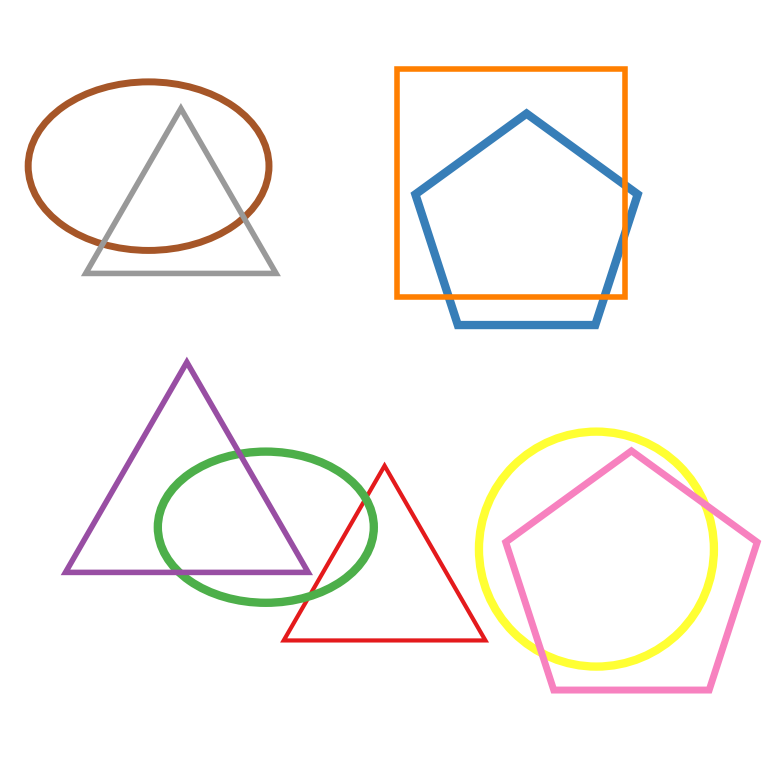[{"shape": "triangle", "thickness": 1.5, "radius": 0.76, "center": [0.499, 0.244]}, {"shape": "pentagon", "thickness": 3, "radius": 0.76, "center": [0.684, 0.701]}, {"shape": "oval", "thickness": 3, "radius": 0.7, "center": [0.345, 0.315]}, {"shape": "triangle", "thickness": 2, "radius": 0.91, "center": [0.243, 0.348]}, {"shape": "square", "thickness": 2, "radius": 0.74, "center": [0.664, 0.762]}, {"shape": "circle", "thickness": 3, "radius": 0.76, "center": [0.775, 0.287]}, {"shape": "oval", "thickness": 2.5, "radius": 0.78, "center": [0.193, 0.784]}, {"shape": "pentagon", "thickness": 2.5, "radius": 0.86, "center": [0.82, 0.243]}, {"shape": "triangle", "thickness": 2, "radius": 0.71, "center": [0.235, 0.716]}]